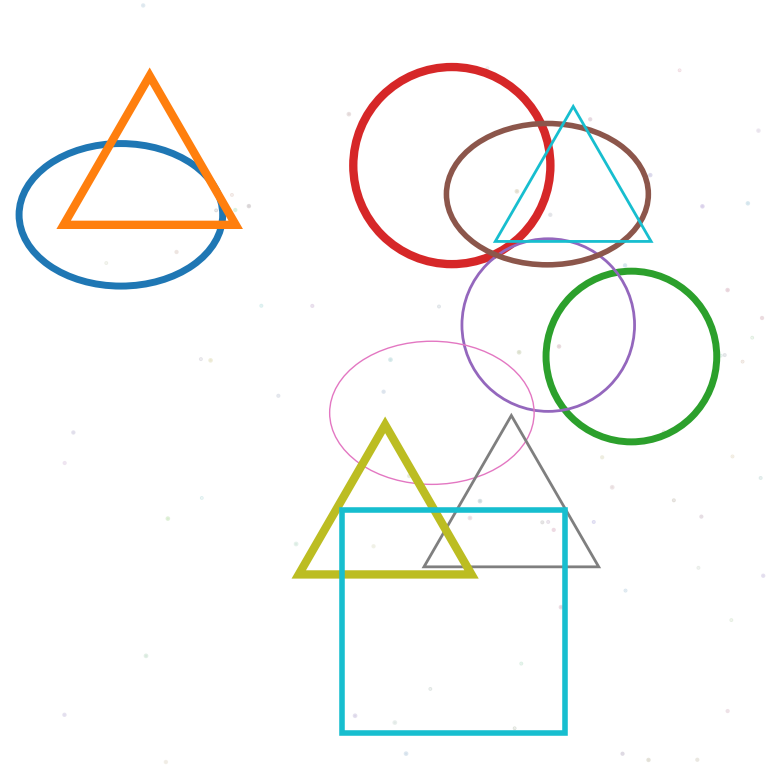[{"shape": "oval", "thickness": 2.5, "radius": 0.66, "center": [0.157, 0.721]}, {"shape": "triangle", "thickness": 3, "radius": 0.65, "center": [0.194, 0.773]}, {"shape": "circle", "thickness": 2.5, "radius": 0.55, "center": [0.82, 0.537]}, {"shape": "circle", "thickness": 3, "radius": 0.64, "center": [0.587, 0.785]}, {"shape": "circle", "thickness": 1, "radius": 0.56, "center": [0.712, 0.578]}, {"shape": "oval", "thickness": 2, "radius": 0.66, "center": [0.711, 0.748]}, {"shape": "oval", "thickness": 0.5, "radius": 0.66, "center": [0.561, 0.464]}, {"shape": "triangle", "thickness": 1, "radius": 0.66, "center": [0.664, 0.329]}, {"shape": "triangle", "thickness": 3, "radius": 0.65, "center": [0.5, 0.319]}, {"shape": "triangle", "thickness": 1, "radius": 0.58, "center": [0.744, 0.745]}, {"shape": "square", "thickness": 2, "radius": 0.72, "center": [0.589, 0.193]}]